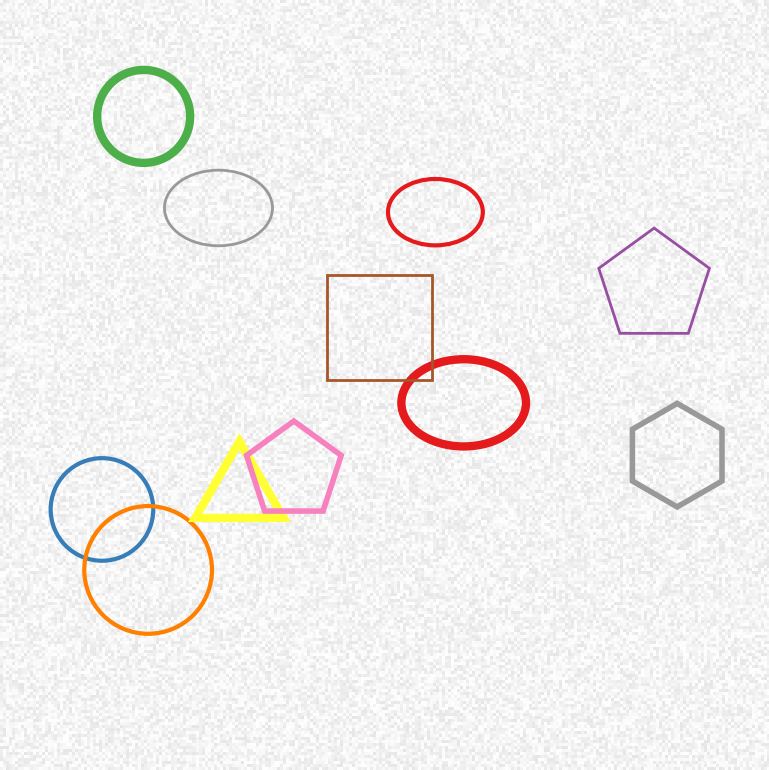[{"shape": "oval", "thickness": 3, "radius": 0.4, "center": [0.602, 0.477]}, {"shape": "oval", "thickness": 1.5, "radius": 0.31, "center": [0.565, 0.724]}, {"shape": "circle", "thickness": 1.5, "radius": 0.33, "center": [0.132, 0.338]}, {"shape": "circle", "thickness": 3, "radius": 0.3, "center": [0.187, 0.849]}, {"shape": "pentagon", "thickness": 1, "radius": 0.38, "center": [0.849, 0.628]}, {"shape": "circle", "thickness": 1.5, "radius": 0.41, "center": [0.192, 0.26]}, {"shape": "triangle", "thickness": 3, "radius": 0.33, "center": [0.311, 0.361]}, {"shape": "square", "thickness": 1, "radius": 0.34, "center": [0.493, 0.574]}, {"shape": "pentagon", "thickness": 2, "radius": 0.32, "center": [0.382, 0.389]}, {"shape": "hexagon", "thickness": 2, "radius": 0.34, "center": [0.879, 0.409]}, {"shape": "oval", "thickness": 1, "radius": 0.35, "center": [0.284, 0.73]}]